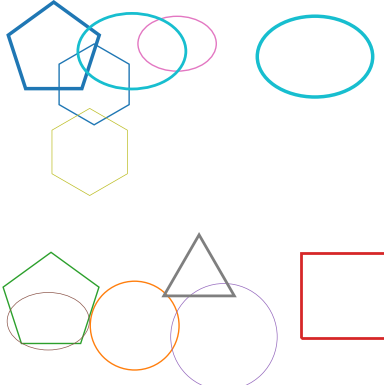[{"shape": "pentagon", "thickness": 2.5, "radius": 0.62, "center": [0.14, 0.87]}, {"shape": "hexagon", "thickness": 1, "radius": 0.53, "center": [0.244, 0.781]}, {"shape": "circle", "thickness": 1, "radius": 0.58, "center": [0.35, 0.154]}, {"shape": "pentagon", "thickness": 1, "radius": 0.65, "center": [0.133, 0.214]}, {"shape": "square", "thickness": 2, "radius": 0.56, "center": [0.894, 0.232]}, {"shape": "circle", "thickness": 0.5, "radius": 0.69, "center": [0.582, 0.125]}, {"shape": "oval", "thickness": 0.5, "radius": 0.53, "center": [0.125, 0.166]}, {"shape": "oval", "thickness": 1, "radius": 0.51, "center": [0.46, 0.886]}, {"shape": "triangle", "thickness": 2, "radius": 0.53, "center": [0.517, 0.284]}, {"shape": "hexagon", "thickness": 0.5, "radius": 0.57, "center": [0.233, 0.605]}, {"shape": "oval", "thickness": 2, "radius": 0.7, "center": [0.343, 0.867]}, {"shape": "oval", "thickness": 2.5, "radius": 0.75, "center": [0.818, 0.853]}]